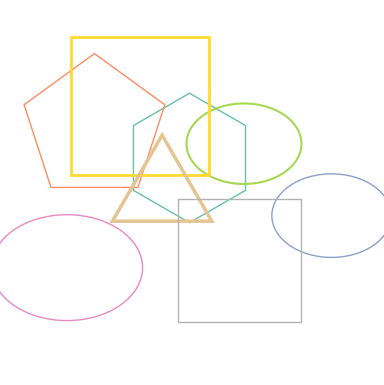[{"shape": "hexagon", "thickness": 1, "radius": 0.84, "center": [0.492, 0.59]}, {"shape": "pentagon", "thickness": 1, "radius": 0.96, "center": [0.245, 0.669]}, {"shape": "oval", "thickness": 1, "radius": 0.78, "center": [0.861, 0.44]}, {"shape": "oval", "thickness": 1, "radius": 0.98, "center": [0.174, 0.305]}, {"shape": "oval", "thickness": 1.5, "radius": 0.75, "center": [0.634, 0.627]}, {"shape": "square", "thickness": 2, "radius": 0.9, "center": [0.364, 0.724]}, {"shape": "triangle", "thickness": 2.5, "radius": 0.75, "center": [0.421, 0.5]}, {"shape": "square", "thickness": 1, "radius": 0.8, "center": [0.622, 0.323]}]